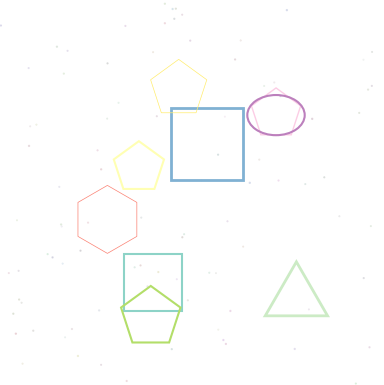[{"shape": "square", "thickness": 1.5, "radius": 0.37, "center": [0.398, 0.266]}, {"shape": "pentagon", "thickness": 1.5, "radius": 0.34, "center": [0.361, 0.565]}, {"shape": "hexagon", "thickness": 0.5, "radius": 0.44, "center": [0.279, 0.43]}, {"shape": "square", "thickness": 2, "radius": 0.47, "center": [0.538, 0.626]}, {"shape": "pentagon", "thickness": 1.5, "radius": 0.41, "center": [0.392, 0.176]}, {"shape": "pentagon", "thickness": 1, "radius": 0.34, "center": [0.717, 0.704]}, {"shape": "oval", "thickness": 1.5, "radius": 0.37, "center": [0.717, 0.701]}, {"shape": "triangle", "thickness": 2, "radius": 0.47, "center": [0.77, 0.226]}, {"shape": "pentagon", "thickness": 0.5, "radius": 0.38, "center": [0.464, 0.769]}]